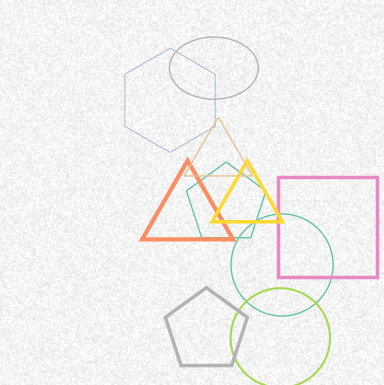[{"shape": "circle", "thickness": 1, "radius": 0.66, "center": [0.733, 0.312]}, {"shape": "pentagon", "thickness": 1, "radius": 0.54, "center": [0.588, 0.47]}, {"shape": "triangle", "thickness": 3, "radius": 0.68, "center": [0.487, 0.446]}, {"shape": "hexagon", "thickness": 0.5, "radius": 0.68, "center": [0.442, 0.739]}, {"shape": "square", "thickness": 2.5, "radius": 0.65, "center": [0.85, 0.411]}, {"shape": "circle", "thickness": 1.5, "radius": 0.65, "center": [0.728, 0.122]}, {"shape": "triangle", "thickness": 2.5, "radius": 0.53, "center": [0.642, 0.477]}, {"shape": "triangle", "thickness": 1, "radius": 0.51, "center": [0.567, 0.594]}, {"shape": "pentagon", "thickness": 2.5, "radius": 0.56, "center": [0.536, 0.141]}, {"shape": "oval", "thickness": 1, "radius": 0.58, "center": [0.555, 0.823]}]